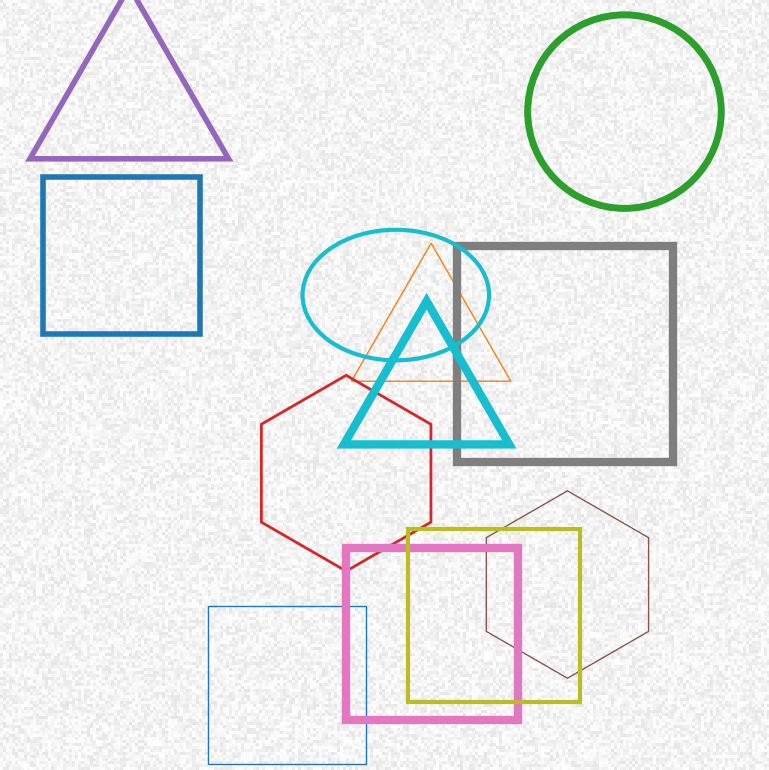[{"shape": "square", "thickness": 2, "radius": 0.51, "center": [0.158, 0.668]}, {"shape": "square", "thickness": 0.5, "radius": 0.51, "center": [0.372, 0.11]}, {"shape": "triangle", "thickness": 0.5, "radius": 0.6, "center": [0.56, 0.565]}, {"shape": "circle", "thickness": 2.5, "radius": 0.63, "center": [0.811, 0.855]}, {"shape": "hexagon", "thickness": 1, "radius": 0.64, "center": [0.45, 0.385]}, {"shape": "triangle", "thickness": 2, "radius": 0.74, "center": [0.168, 0.868]}, {"shape": "hexagon", "thickness": 0.5, "radius": 0.61, "center": [0.737, 0.241]}, {"shape": "square", "thickness": 3, "radius": 0.56, "center": [0.562, 0.177]}, {"shape": "square", "thickness": 3, "radius": 0.7, "center": [0.733, 0.541]}, {"shape": "square", "thickness": 1.5, "radius": 0.56, "center": [0.642, 0.201]}, {"shape": "oval", "thickness": 1.5, "radius": 0.61, "center": [0.514, 0.617]}, {"shape": "triangle", "thickness": 3, "radius": 0.62, "center": [0.554, 0.485]}]